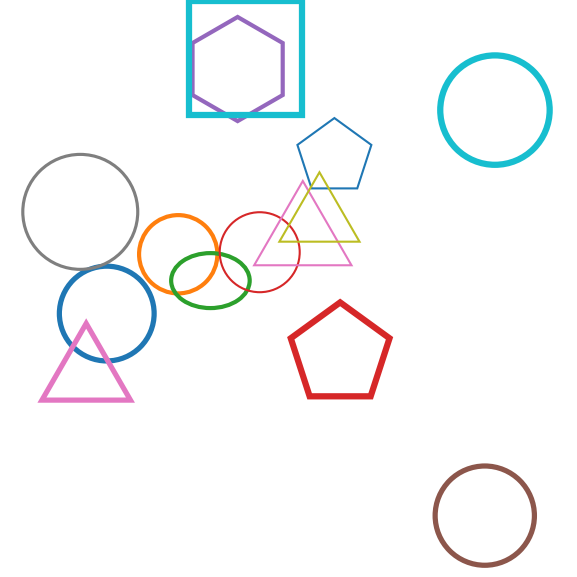[{"shape": "pentagon", "thickness": 1, "radius": 0.34, "center": [0.579, 0.727]}, {"shape": "circle", "thickness": 2.5, "radius": 0.41, "center": [0.185, 0.456]}, {"shape": "circle", "thickness": 2, "radius": 0.34, "center": [0.309, 0.559]}, {"shape": "oval", "thickness": 2, "radius": 0.34, "center": [0.364, 0.513]}, {"shape": "pentagon", "thickness": 3, "radius": 0.45, "center": [0.589, 0.386]}, {"shape": "circle", "thickness": 1, "radius": 0.35, "center": [0.45, 0.562]}, {"shape": "hexagon", "thickness": 2, "radius": 0.45, "center": [0.411, 0.88]}, {"shape": "circle", "thickness": 2.5, "radius": 0.43, "center": [0.839, 0.106]}, {"shape": "triangle", "thickness": 2.5, "radius": 0.44, "center": [0.149, 0.351]}, {"shape": "triangle", "thickness": 1, "radius": 0.49, "center": [0.524, 0.588]}, {"shape": "circle", "thickness": 1.5, "radius": 0.5, "center": [0.139, 0.632]}, {"shape": "triangle", "thickness": 1, "radius": 0.4, "center": [0.553, 0.621]}, {"shape": "circle", "thickness": 3, "radius": 0.47, "center": [0.857, 0.808]}, {"shape": "square", "thickness": 3, "radius": 0.49, "center": [0.425, 0.899]}]